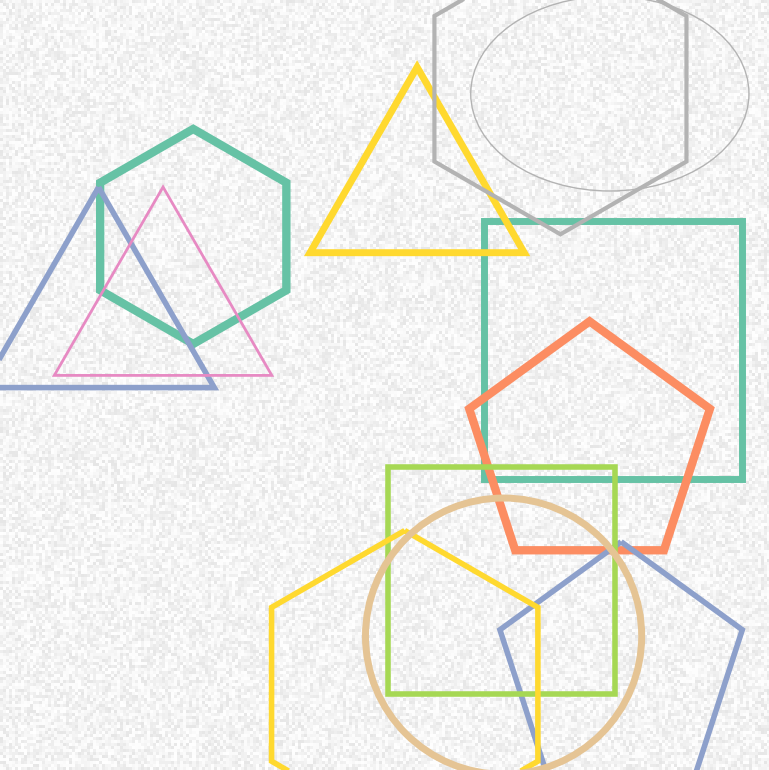[{"shape": "square", "thickness": 2.5, "radius": 0.84, "center": [0.797, 0.545]}, {"shape": "hexagon", "thickness": 3, "radius": 0.7, "center": [0.251, 0.693]}, {"shape": "pentagon", "thickness": 3, "radius": 0.82, "center": [0.766, 0.418]}, {"shape": "triangle", "thickness": 2, "radius": 0.87, "center": [0.128, 0.583]}, {"shape": "pentagon", "thickness": 2, "radius": 0.83, "center": [0.807, 0.131]}, {"shape": "triangle", "thickness": 1, "radius": 0.82, "center": [0.212, 0.594]}, {"shape": "square", "thickness": 2, "radius": 0.74, "center": [0.651, 0.246]}, {"shape": "hexagon", "thickness": 2, "radius": 1.0, "center": [0.526, 0.111]}, {"shape": "triangle", "thickness": 2.5, "radius": 0.8, "center": [0.542, 0.752]}, {"shape": "circle", "thickness": 2.5, "radius": 0.9, "center": [0.654, 0.174]}, {"shape": "hexagon", "thickness": 1.5, "radius": 0.94, "center": [0.728, 0.885]}, {"shape": "oval", "thickness": 0.5, "radius": 0.9, "center": [0.792, 0.878]}]